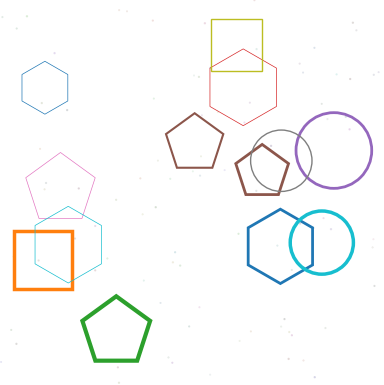[{"shape": "hexagon", "thickness": 2, "radius": 0.48, "center": [0.728, 0.36]}, {"shape": "hexagon", "thickness": 0.5, "radius": 0.34, "center": [0.117, 0.772]}, {"shape": "square", "thickness": 2.5, "radius": 0.37, "center": [0.112, 0.325]}, {"shape": "pentagon", "thickness": 3, "radius": 0.46, "center": [0.302, 0.138]}, {"shape": "hexagon", "thickness": 0.5, "radius": 0.5, "center": [0.632, 0.773]}, {"shape": "circle", "thickness": 2, "radius": 0.49, "center": [0.867, 0.609]}, {"shape": "pentagon", "thickness": 1.5, "radius": 0.39, "center": [0.506, 0.628]}, {"shape": "pentagon", "thickness": 2, "radius": 0.36, "center": [0.681, 0.553]}, {"shape": "pentagon", "thickness": 0.5, "radius": 0.47, "center": [0.157, 0.509]}, {"shape": "circle", "thickness": 1, "radius": 0.4, "center": [0.731, 0.582]}, {"shape": "square", "thickness": 1, "radius": 0.33, "center": [0.614, 0.883]}, {"shape": "hexagon", "thickness": 0.5, "radius": 0.5, "center": [0.177, 0.365]}, {"shape": "circle", "thickness": 2.5, "radius": 0.41, "center": [0.836, 0.37]}]